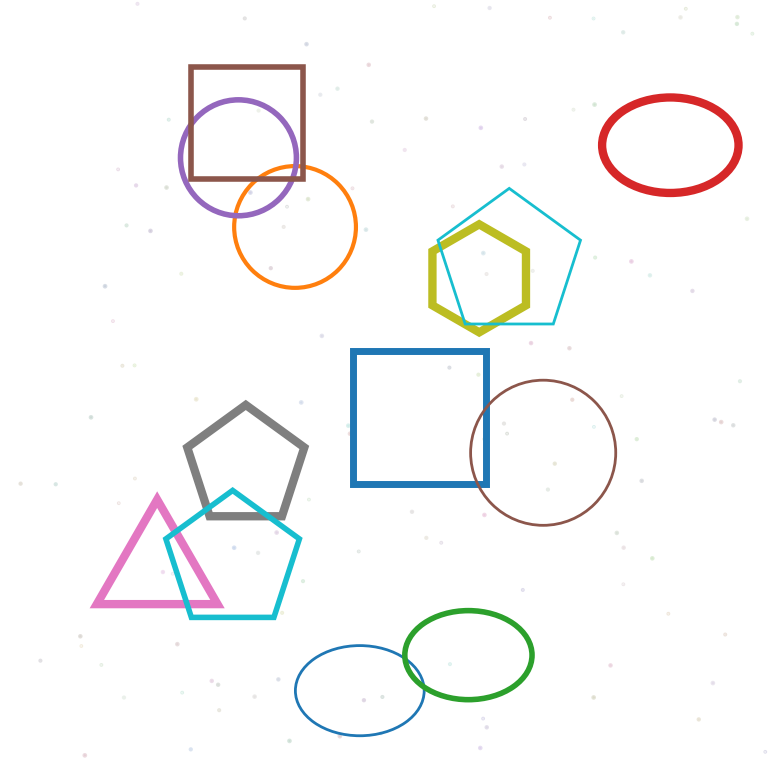[{"shape": "oval", "thickness": 1, "radius": 0.42, "center": [0.467, 0.103]}, {"shape": "square", "thickness": 2.5, "radius": 0.43, "center": [0.544, 0.458]}, {"shape": "circle", "thickness": 1.5, "radius": 0.4, "center": [0.383, 0.705]}, {"shape": "oval", "thickness": 2, "radius": 0.41, "center": [0.608, 0.149]}, {"shape": "oval", "thickness": 3, "radius": 0.44, "center": [0.871, 0.811]}, {"shape": "circle", "thickness": 2, "radius": 0.38, "center": [0.31, 0.795]}, {"shape": "square", "thickness": 2, "radius": 0.36, "center": [0.32, 0.84]}, {"shape": "circle", "thickness": 1, "radius": 0.47, "center": [0.705, 0.412]}, {"shape": "triangle", "thickness": 3, "radius": 0.45, "center": [0.204, 0.261]}, {"shape": "pentagon", "thickness": 3, "radius": 0.4, "center": [0.319, 0.394]}, {"shape": "hexagon", "thickness": 3, "radius": 0.35, "center": [0.622, 0.639]}, {"shape": "pentagon", "thickness": 1, "radius": 0.49, "center": [0.661, 0.658]}, {"shape": "pentagon", "thickness": 2, "radius": 0.46, "center": [0.302, 0.272]}]